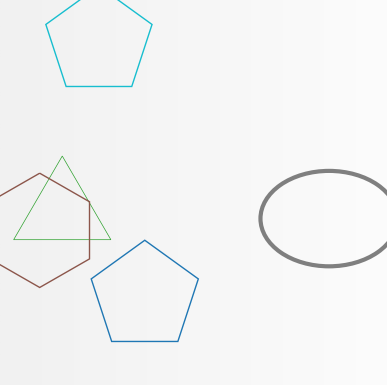[{"shape": "pentagon", "thickness": 1, "radius": 0.73, "center": [0.374, 0.231]}, {"shape": "triangle", "thickness": 0.5, "radius": 0.72, "center": [0.161, 0.45]}, {"shape": "hexagon", "thickness": 1, "radius": 0.74, "center": [0.102, 0.402]}, {"shape": "oval", "thickness": 3, "radius": 0.89, "center": [0.849, 0.432]}, {"shape": "pentagon", "thickness": 1, "radius": 0.72, "center": [0.255, 0.892]}]